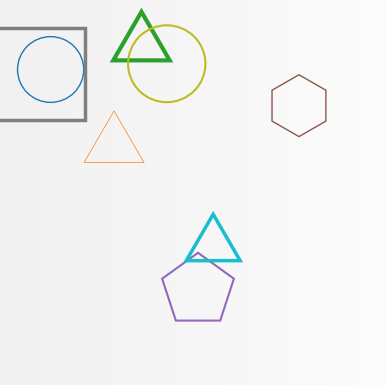[{"shape": "circle", "thickness": 1, "radius": 0.43, "center": [0.131, 0.819]}, {"shape": "triangle", "thickness": 0.5, "radius": 0.45, "center": [0.294, 0.622]}, {"shape": "triangle", "thickness": 3, "radius": 0.42, "center": [0.365, 0.885]}, {"shape": "pentagon", "thickness": 1.5, "radius": 0.49, "center": [0.511, 0.246]}, {"shape": "hexagon", "thickness": 1, "radius": 0.4, "center": [0.772, 0.726]}, {"shape": "square", "thickness": 2.5, "radius": 0.6, "center": [0.101, 0.808]}, {"shape": "circle", "thickness": 1.5, "radius": 0.5, "center": [0.43, 0.834]}, {"shape": "triangle", "thickness": 2.5, "radius": 0.4, "center": [0.55, 0.363]}]